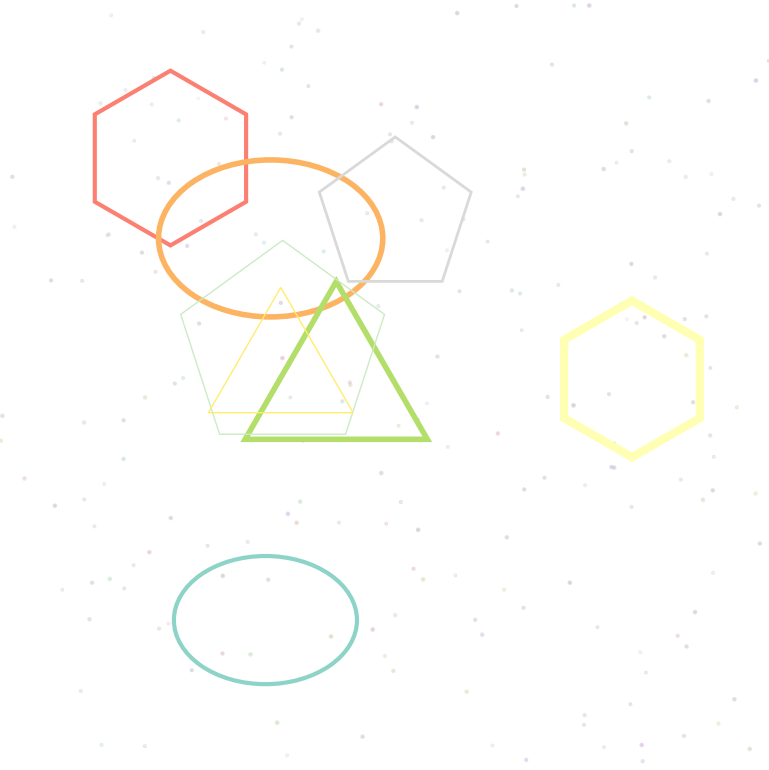[{"shape": "oval", "thickness": 1.5, "radius": 0.59, "center": [0.345, 0.195]}, {"shape": "hexagon", "thickness": 3, "radius": 0.51, "center": [0.821, 0.508]}, {"shape": "hexagon", "thickness": 1.5, "radius": 0.57, "center": [0.221, 0.795]}, {"shape": "oval", "thickness": 2, "radius": 0.73, "center": [0.352, 0.69]}, {"shape": "triangle", "thickness": 2, "radius": 0.68, "center": [0.437, 0.498]}, {"shape": "pentagon", "thickness": 1, "radius": 0.52, "center": [0.513, 0.718]}, {"shape": "pentagon", "thickness": 0.5, "radius": 0.7, "center": [0.367, 0.549]}, {"shape": "triangle", "thickness": 0.5, "radius": 0.54, "center": [0.365, 0.518]}]